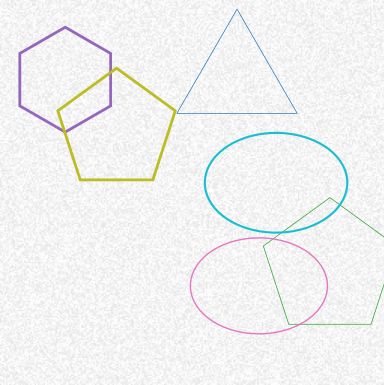[{"shape": "triangle", "thickness": 0.5, "radius": 0.9, "center": [0.616, 0.796]}, {"shape": "pentagon", "thickness": 0.5, "radius": 0.91, "center": [0.857, 0.305]}, {"shape": "hexagon", "thickness": 2, "radius": 0.68, "center": [0.169, 0.793]}, {"shape": "oval", "thickness": 1, "radius": 0.89, "center": [0.673, 0.258]}, {"shape": "pentagon", "thickness": 2, "radius": 0.8, "center": [0.303, 0.663]}, {"shape": "oval", "thickness": 1.5, "radius": 0.93, "center": [0.717, 0.525]}]